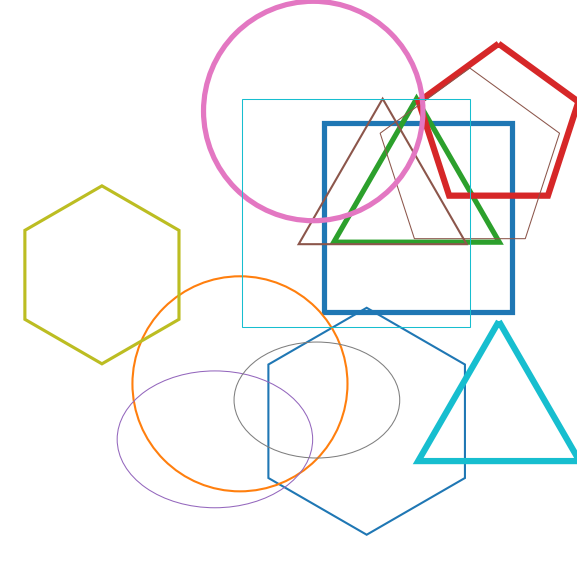[{"shape": "square", "thickness": 2.5, "radius": 0.82, "center": [0.724, 0.623]}, {"shape": "hexagon", "thickness": 1, "radius": 0.98, "center": [0.635, 0.27]}, {"shape": "circle", "thickness": 1, "radius": 0.93, "center": [0.416, 0.335]}, {"shape": "triangle", "thickness": 2.5, "radius": 0.83, "center": [0.721, 0.663]}, {"shape": "pentagon", "thickness": 3, "radius": 0.73, "center": [0.863, 0.778]}, {"shape": "oval", "thickness": 0.5, "radius": 0.85, "center": [0.372, 0.238]}, {"shape": "triangle", "thickness": 1, "radius": 0.84, "center": [0.663, 0.66]}, {"shape": "pentagon", "thickness": 0.5, "radius": 0.82, "center": [0.814, 0.718]}, {"shape": "circle", "thickness": 2.5, "radius": 0.95, "center": [0.542, 0.807]}, {"shape": "oval", "thickness": 0.5, "radius": 0.72, "center": [0.549, 0.306]}, {"shape": "hexagon", "thickness": 1.5, "radius": 0.77, "center": [0.177, 0.523]}, {"shape": "square", "thickness": 0.5, "radius": 0.99, "center": [0.616, 0.63]}, {"shape": "triangle", "thickness": 3, "radius": 0.81, "center": [0.864, 0.281]}]